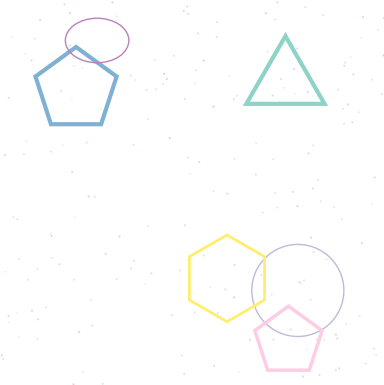[{"shape": "triangle", "thickness": 3, "radius": 0.59, "center": [0.741, 0.789]}, {"shape": "circle", "thickness": 1, "radius": 0.6, "center": [0.774, 0.246]}, {"shape": "pentagon", "thickness": 3, "radius": 0.55, "center": [0.198, 0.767]}, {"shape": "pentagon", "thickness": 2.5, "radius": 0.46, "center": [0.749, 0.113]}, {"shape": "oval", "thickness": 1, "radius": 0.41, "center": [0.252, 0.895]}, {"shape": "hexagon", "thickness": 2, "radius": 0.56, "center": [0.59, 0.277]}]